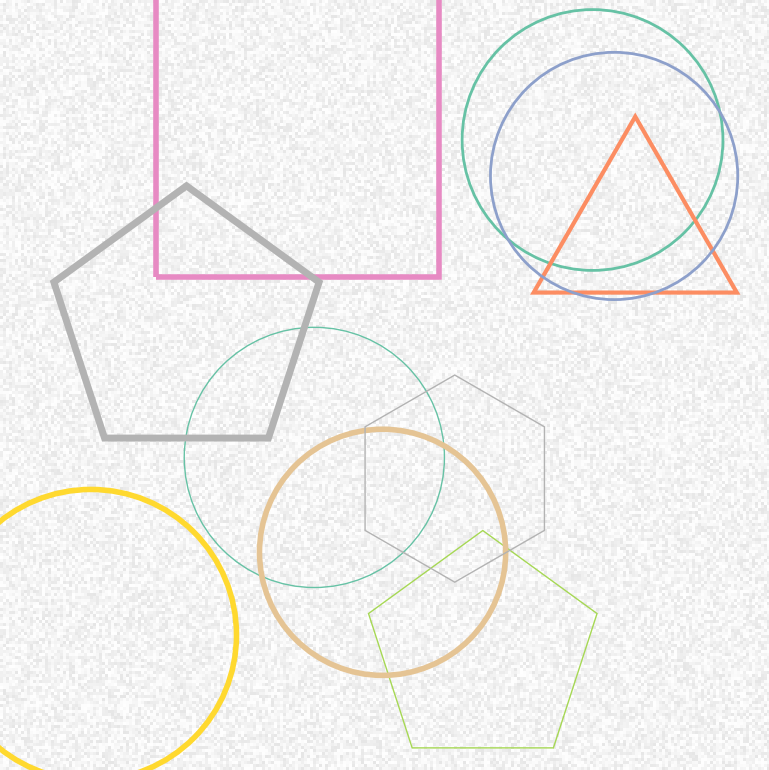[{"shape": "circle", "thickness": 1, "radius": 0.85, "center": [0.77, 0.818]}, {"shape": "circle", "thickness": 0.5, "radius": 0.84, "center": [0.408, 0.406]}, {"shape": "triangle", "thickness": 1.5, "radius": 0.76, "center": [0.825, 0.696]}, {"shape": "circle", "thickness": 1, "radius": 0.8, "center": [0.798, 0.771]}, {"shape": "square", "thickness": 2, "radius": 0.92, "center": [0.386, 0.823]}, {"shape": "pentagon", "thickness": 0.5, "radius": 0.78, "center": [0.627, 0.155]}, {"shape": "circle", "thickness": 2, "radius": 0.95, "center": [0.118, 0.175]}, {"shape": "circle", "thickness": 2, "radius": 0.8, "center": [0.497, 0.283]}, {"shape": "pentagon", "thickness": 2.5, "radius": 0.91, "center": [0.242, 0.578]}, {"shape": "hexagon", "thickness": 0.5, "radius": 0.67, "center": [0.591, 0.378]}]